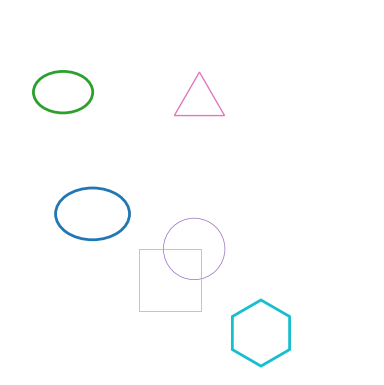[{"shape": "oval", "thickness": 2, "radius": 0.48, "center": [0.24, 0.444]}, {"shape": "oval", "thickness": 2, "radius": 0.39, "center": [0.164, 0.761]}, {"shape": "circle", "thickness": 0.5, "radius": 0.4, "center": [0.504, 0.353]}, {"shape": "triangle", "thickness": 1, "radius": 0.38, "center": [0.518, 0.737]}, {"shape": "square", "thickness": 0.5, "radius": 0.4, "center": [0.442, 0.273]}, {"shape": "hexagon", "thickness": 2, "radius": 0.43, "center": [0.678, 0.135]}]